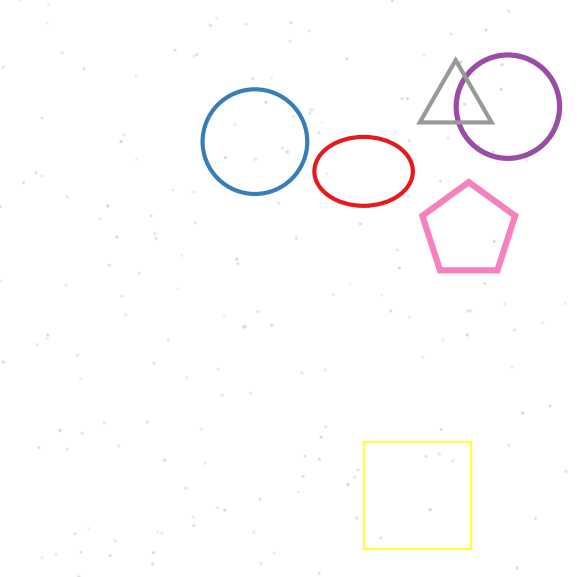[{"shape": "oval", "thickness": 2, "radius": 0.43, "center": [0.63, 0.702]}, {"shape": "circle", "thickness": 2, "radius": 0.45, "center": [0.441, 0.754]}, {"shape": "circle", "thickness": 2.5, "radius": 0.45, "center": [0.879, 0.814]}, {"shape": "square", "thickness": 1, "radius": 0.46, "center": [0.723, 0.14]}, {"shape": "pentagon", "thickness": 3, "radius": 0.42, "center": [0.812, 0.599]}, {"shape": "triangle", "thickness": 2, "radius": 0.36, "center": [0.789, 0.823]}]